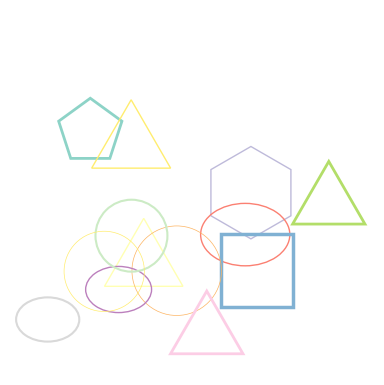[{"shape": "pentagon", "thickness": 2, "radius": 0.43, "center": [0.235, 0.658]}, {"shape": "triangle", "thickness": 1, "radius": 0.59, "center": [0.373, 0.315]}, {"shape": "hexagon", "thickness": 1, "radius": 0.6, "center": [0.652, 0.5]}, {"shape": "oval", "thickness": 1, "radius": 0.58, "center": [0.637, 0.391]}, {"shape": "square", "thickness": 2.5, "radius": 0.47, "center": [0.668, 0.297]}, {"shape": "circle", "thickness": 0.5, "radius": 0.58, "center": [0.459, 0.297]}, {"shape": "triangle", "thickness": 2, "radius": 0.54, "center": [0.854, 0.472]}, {"shape": "triangle", "thickness": 2, "radius": 0.54, "center": [0.537, 0.135]}, {"shape": "oval", "thickness": 1.5, "radius": 0.41, "center": [0.124, 0.17]}, {"shape": "oval", "thickness": 1, "radius": 0.43, "center": [0.308, 0.248]}, {"shape": "circle", "thickness": 1.5, "radius": 0.47, "center": [0.341, 0.388]}, {"shape": "triangle", "thickness": 1, "radius": 0.59, "center": [0.341, 0.622]}, {"shape": "circle", "thickness": 0.5, "radius": 0.52, "center": [0.271, 0.295]}]